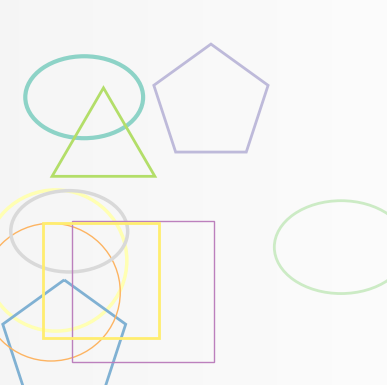[{"shape": "oval", "thickness": 3, "radius": 0.76, "center": [0.217, 0.747]}, {"shape": "circle", "thickness": 2.5, "radius": 0.92, "center": [0.144, 0.323]}, {"shape": "pentagon", "thickness": 2, "radius": 0.78, "center": [0.544, 0.73]}, {"shape": "pentagon", "thickness": 2, "radius": 0.83, "center": [0.166, 0.106]}, {"shape": "circle", "thickness": 1, "radius": 0.89, "center": [0.132, 0.241]}, {"shape": "triangle", "thickness": 2, "radius": 0.77, "center": [0.267, 0.619]}, {"shape": "oval", "thickness": 2.5, "radius": 0.75, "center": [0.179, 0.399]}, {"shape": "square", "thickness": 1, "radius": 0.91, "center": [0.369, 0.242]}, {"shape": "oval", "thickness": 2, "radius": 0.86, "center": [0.88, 0.358]}, {"shape": "square", "thickness": 2, "radius": 0.75, "center": [0.261, 0.271]}]